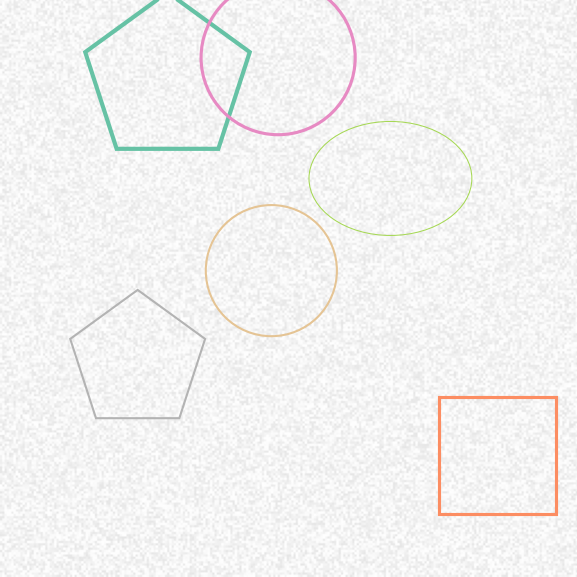[{"shape": "pentagon", "thickness": 2, "radius": 0.75, "center": [0.29, 0.863]}, {"shape": "square", "thickness": 1.5, "radius": 0.5, "center": [0.861, 0.21]}, {"shape": "circle", "thickness": 1.5, "radius": 0.67, "center": [0.482, 0.899]}, {"shape": "oval", "thickness": 0.5, "radius": 0.71, "center": [0.676, 0.69]}, {"shape": "circle", "thickness": 1, "radius": 0.57, "center": [0.47, 0.531]}, {"shape": "pentagon", "thickness": 1, "radius": 0.61, "center": [0.238, 0.374]}]